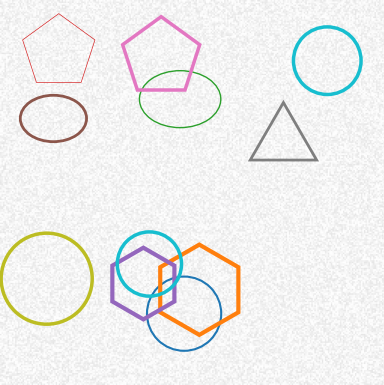[{"shape": "circle", "thickness": 1.5, "radius": 0.48, "center": [0.478, 0.185]}, {"shape": "hexagon", "thickness": 3, "radius": 0.59, "center": [0.518, 0.247]}, {"shape": "oval", "thickness": 1, "radius": 0.53, "center": [0.468, 0.742]}, {"shape": "pentagon", "thickness": 0.5, "radius": 0.49, "center": [0.153, 0.866]}, {"shape": "hexagon", "thickness": 3, "radius": 0.47, "center": [0.372, 0.264]}, {"shape": "oval", "thickness": 2, "radius": 0.43, "center": [0.139, 0.692]}, {"shape": "pentagon", "thickness": 2.5, "radius": 0.53, "center": [0.419, 0.851]}, {"shape": "triangle", "thickness": 2, "radius": 0.5, "center": [0.736, 0.634]}, {"shape": "circle", "thickness": 2.5, "radius": 0.59, "center": [0.121, 0.276]}, {"shape": "circle", "thickness": 2.5, "radius": 0.44, "center": [0.85, 0.842]}, {"shape": "circle", "thickness": 2.5, "radius": 0.42, "center": [0.388, 0.314]}]